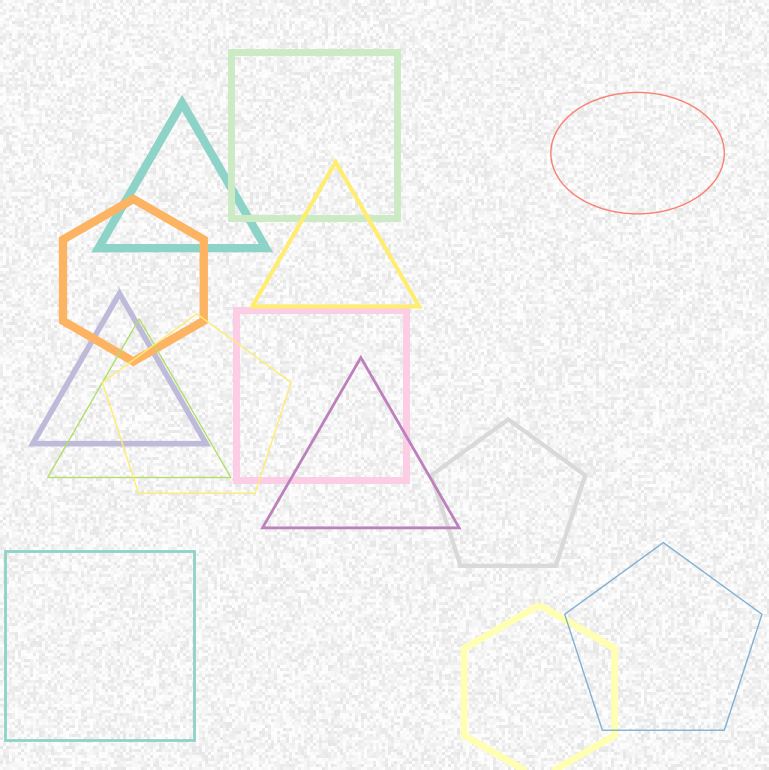[{"shape": "square", "thickness": 1, "radius": 0.61, "center": [0.129, 0.162]}, {"shape": "triangle", "thickness": 3, "radius": 0.63, "center": [0.237, 0.741]}, {"shape": "hexagon", "thickness": 2.5, "radius": 0.56, "center": [0.701, 0.101]}, {"shape": "triangle", "thickness": 2, "radius": 0.65, "center": [0.155, 0.489]}, {"shape": "oval", "thickness": 0.5, "radius": 0.56, "center": [0.828, 0.801]}, {"shape": "pentagon", "thickness": 0.5, "radius": 0.67, "center": [0.861, 0.161]}, {"shape": "hexagon", "thickness": 3, "radius": 0.53, "center": [0.173, 0.636]}, {"shape": "triangle", "thickness": 0.5, "radius": 0.69, "center": [0.181, 0.449]}, {"shape": "square", "thickness": 2.5, "radius": 0.55, "center": [0.417, 0.487]}, {"shape": "pentagon", "thickness": 1.5, "radius": 0.53, "center": [0.66, 0.35]}, {"shape": "triangle", "thickness": 1, "radius": 0.74, "center": [0.469, 0.388]}, {"shape": "square", "thickness": 2.5, "radius": 0.54, "center": [0.408, 0.825]}, {"shape": "pentagon", "thickness": 0.5, "radius": 0.64, "center": [0.256, 0.464]}, {"shape": "triangle", "thickness": 1.5, "radius": 0.63, "center": [0.436, 0.665]}]